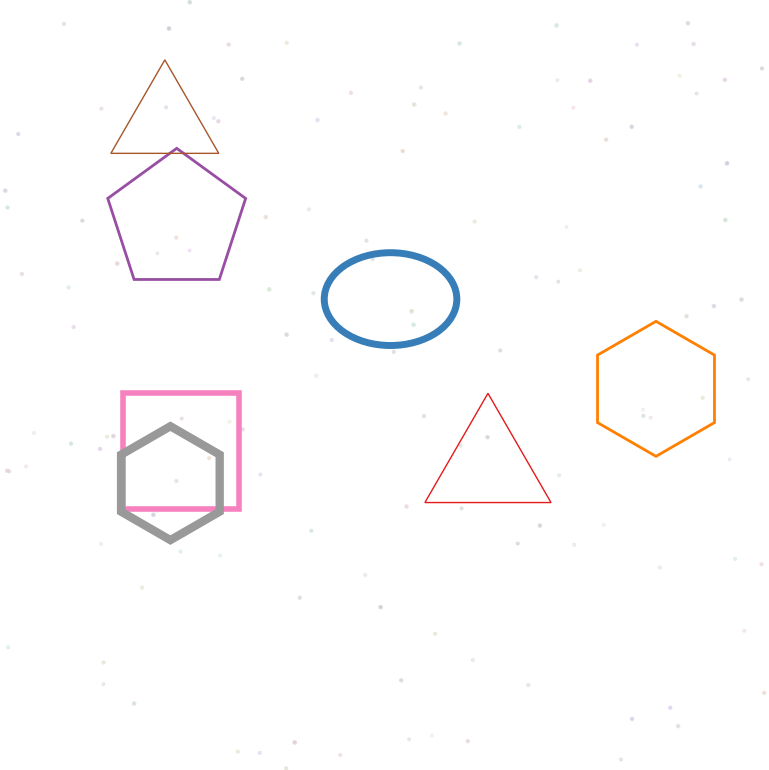[{"shape": "triangle", "thickness": 0.5, "radius": 0.47, "center": [0.634, 0.395]}, {"shape": "oval", "thickness": 2.5, "radius": 0.43, "center": [0.507, 0.612]}, {"shape": "pentagon", "thickness": 1, "radius": 0.47, "center": [0.229, 0.713]}, {"shape": "hexagon", "thickness": 1, "radius": 0.44, "center": [0.852, 0.495]}, {"shape": "triangle", "thickness": 0.5, "radius": 0.4, "center": [0.214, 0.841]}, {"shape": "square", "thickness": 2, "radius": 0.38, "center": [0.235, 0.414]}, {"shape": "hexagon", "thickness": 3, "radius": 0.37, "center": [0.221, 0.373]}]